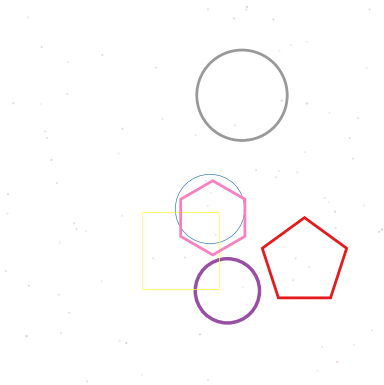[{"shape": "pentagon", "thickness": 2, "radius": 0.58, "center": [0.791, 0.32]}, {"shape": "circle", "thickness": 0.5, "radius": 0.45, "center": [0.545, 0.457]}, {"shape": "circle", "thickness": 2.5, "radius": 0.42, "center": [0.591, 0.245]}, {"shape": "square", "thickness": 0.5, "radius": 0.5, "center": [0.47, 0.349]}, {"shape": "hexagon", "thickness": 2, "radius": 0.48, "center": [0.553, 0.434]}, {"shape": "circle", "thickness": 2, "radius": 0.59, "center": [0.629, 0.753]}]